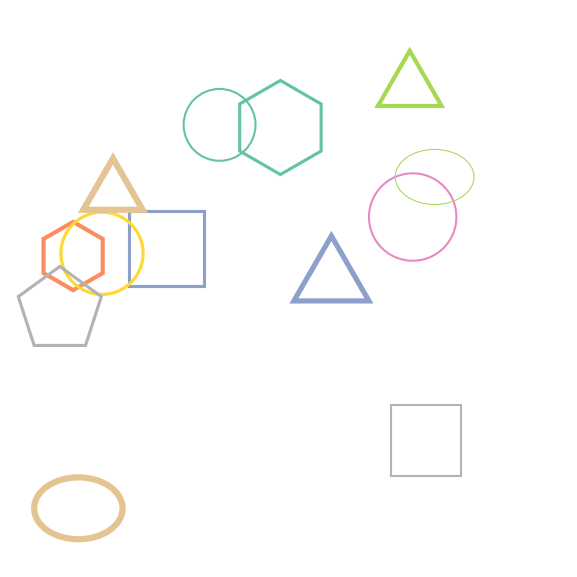[{"shape": "circle", "thickness": 1, "radius": 0.31, "center": [0.38, 0.783]}, {"shape": "hexagon", "thickness": 1.5, "radius": 0.41, "center": [0.486, 0.778]}, {"shape": "hexagon", "thickness": 2, "radius": 0.3, "center": [0.127, 0.556]}, {"shape": "square", "thickness": 1.5, "radius": 0.33, "center": [0.289, 0.569]}, {"shape": "triangle", "thickness": 2.5, "radius": 0.38, "center": [0.574, 0.516]}, {"shape": "circle", "thickness": 1, "radius": 0.38, "center": [0.715, 0.623]}, {"shape": "oval", "thickness": 0.5, "radius": 0.34, "center": [0.753, 0.693]}, {"shape": "triangle", "thickness": 2, "radius": 0.32, "center": [0.71, 0.848]}, {"shape": "circle", "thickness": 1.5, "radius": 0.36, "center": [0.177, 0.561]}, {"shape": "oval", "thickness": 3, "radius": 0.38, "center": [0.136, 0.119]}, {"shape": "triangle", "thickness": 3, "radius": 0.3, "center": [0.196, 0.666]}, {"shape": "square", "thickness": 1, "radius": 0.31, "center": [0.738, 0.236]}, {"shape": "pentagon", "thickness": 1.5, "radius": 0.38, "center": [0.104, 0.462]}]